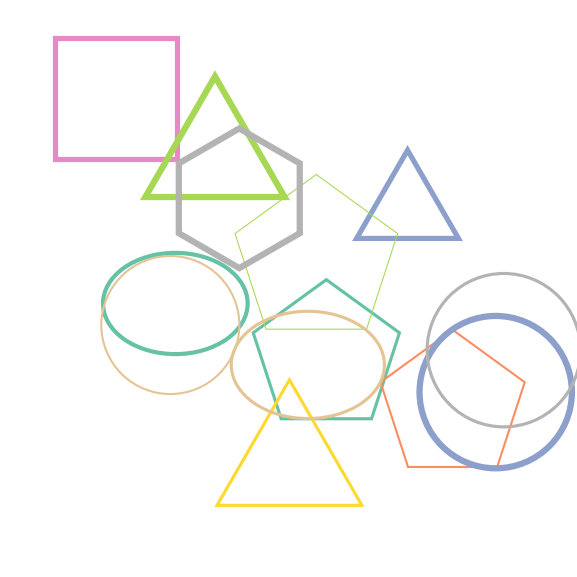[{"shape": "pentagon", "thickness": 1.5, "radius": 0.67, "center": [0.565, 0.382]}, {"shape": "oval", "thickness": 2, "radius": 0.63, "center": [0.304, 0.474]}, {"shape": "pentagon", "thickness": 1, "radius": 0.66, "center": [0.784, 0.297]}, {"shape": "circle", "thickness": 3, "radius": 0.66, "center": [0.858, 0.32]}, {"shape": "triangle", "thickness": 2.5, "radius": 0.51, "center": [0.706, 0.637]}, {"shape": "square", "thickness": 2.5, "radius": 0.52, "center": [0.201, 0.828]}, {"shape": "pentagon", "thickness": 0.5, "radius": 0.74, "center": [0.548, 0.549]}, {"shape": "triangle", "thickness": 3, "radius": 0.7, "center": [0.372, 0.728]}, {"shape": "triangle", "thickness": 1.5, "radius": 0.72, "center": [0.501, 0.197]}, {"shape": "oval", "thickness": 1.5, "radius": 0.66, "center": [0.533, 0.367]}, {"shape": "circle", "thickness": 1, "radius": 0.6, "center": [0.295, 0.436]}, {"shape": "hexagon", "thickness": 3, "radius": 0.6, "center": [0.414, 0.656]}, {"shape": "circle", "thickness": 1.5, "radius": 0.66, "center": [0.872, 0.393]}]